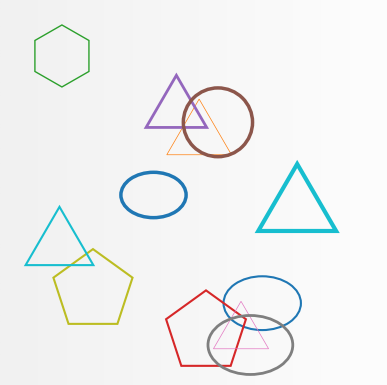[{"shape": "oval", "thickness": 1.5, "radius": 0.5, "center": [0.677, 0.213]}, {"shape": "oval", "thickness": 2.5, "radius": 0.42, "center": [0.396, 0.494]}, {"shape": "triangle", "thickness": 0.5, "radius": 0.48, "center": [0.514, 0.646]}, {"shape": "hexagon", "thickness": 1, "radius": 0.4, "center": [0.16, 0.855]}, {"shape": "pentagon", "thickness": 1.5, "radius": 0.54, "center": [0.532, 0.137]}, {"shape": "triangle", "thickness": 2, "radius": 0.45, "center": [0.455, 0.714]}, {"shape": "circle", "thickness": 2.5, "radius": 0.45, "center": [0.562, 0.682]}, {"shape": "triangle", "thickness": 0.5, "radius": 0.41, "center": [0.622, 0.135]}, {"shape": "oval", "thickness": 2, "radius": 0.55, "center": [0.646, 0.104]}, {"shape": "pentagon", "thickness": 1.5, "radius": 0.54, "center": [0.24, 0.246]}, {"shape": "triangle", "thickness": 3, "radius": 0.58, "center": [0.767, 0.458]}, {"shape": "triangle", "thickness": 1.5, "radius": 0.5, "center": [0.153, 0.362]}]